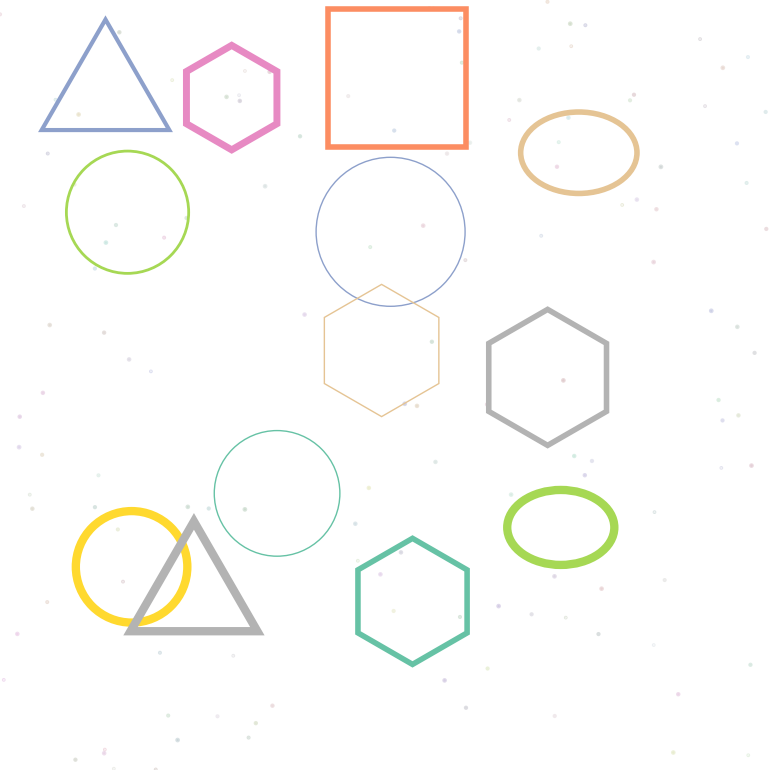[{"shape": "circle", "thickness": 0.5, "radius": 0.41, "center": [0.36, 0.359]}, {"shape": "hexagon", "thickness": 2, "radius": 0.41, "center": [0.536, 0.219]}, {"shape": "square", "thickness": 2, "radius": 0.45, "center": [0.516, 0.899]}, {"shape": "circle", "thickness": 0.5, "radius": 0.48, "center": [0.507, 0.699]}, {"shape": "triangle", "thickness": 1.5, "radius": 0.48, "center": [0.137, 0.879]}, {"shape": "hexagon", "thickness": 2.5, "radius": 0.34, "center": [0.301, 0.873]}, {"shape": "circle", "thickness": 1, "radius": 0.4, "center": [0.166, 0.724]}, {"shape": "oval", "thickness": 3, "radius": 0.35, "center": [0.728, 0.315]}, {"shape": "circle", "thickness": 3, "radius": 0.36, "center": [0.171, 0.264]}, {"shape": "hexagon", "thickness": 0.5, "radius": 0.43, "center": [0.496, 0.545]}, {"shape": "oval", "thickness": 2, "radius": 0.38, "center": [0.752, 0.802]}, {"shape": "hexagon", "thickness": 2, "radius": 0.44, "center": [0.711, 0.51]}, {"shape": "triangle", "thickness": 3, "radius": 0.48, "center": [0.252, 0.228]}]